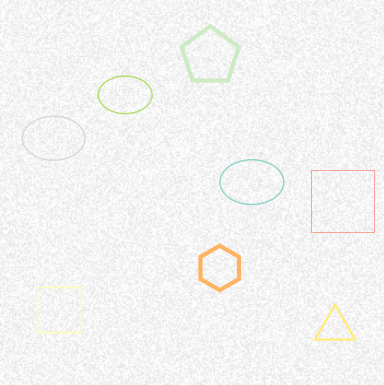[{"shape": "oval", "thickness": 1, "radius": 0.41, "center": [0.654, 0.527]}, {"shape": "square", "thickness": 1, "radius": 0.29, "center": [0.152, 0.196]}, {"shape": "square", "thickness": 0.5, "radius": 0.41, "center": [0.889, 0.478]}, {"shape": "hexagon", "thickness": 3, "radius": 0.29, "center": [0.571, 0.304]}, {"shape": "oval", "thickness": 1, "radius": 0.35, "center": [0.325, 0.754]}, {"shape": "oval", "thickness": 1, "radius": 0.41, "center": [0.139, 0.641]}, {"shape": "pentagon", "thickness": 3, "radius": 0.39, "center": [0.546, 0.854]}, {"shape": "triangle", "thickness": 1.5, "radius": 0.3, "center": [0.87, 0.148]}]